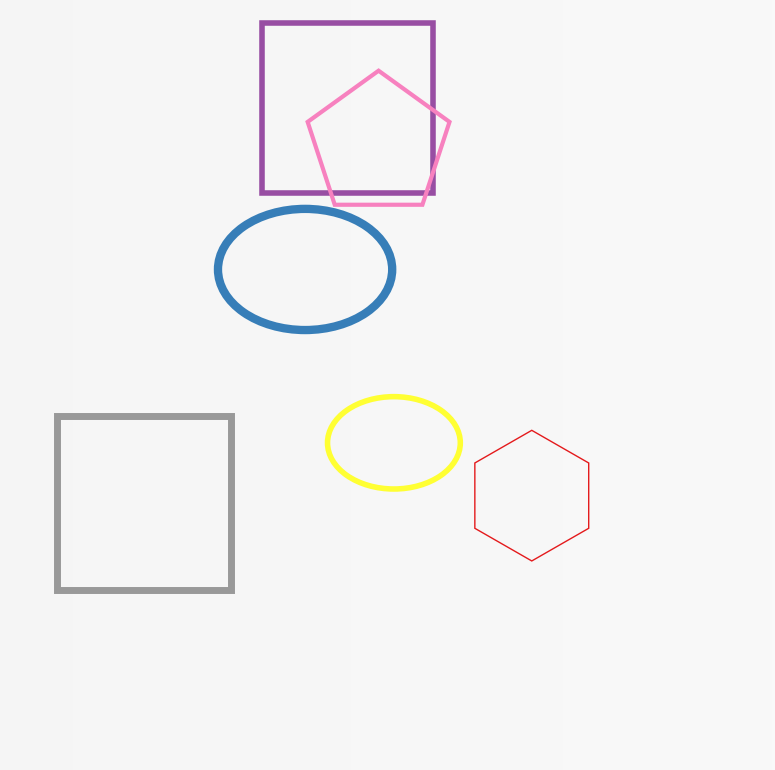[{"shape": "hexagon", "thickness": 0.5, "radius": 0.42, "center": [0.686, 0.356]}, {"shape": "oval", "thickness": 3, "radius": 0.56, "center": [0.394, 0.65]}, {"shape": "square", "thickness": 2, "radius": 0.55, "center": [0.449, 0.86]}, {"shape": "oval", "thickness": 2, "radius": 0.43, "center": [0.508, 0.425]}, {"shape": "pentagon", "thickness": 1.5, "radius": 0.48, "center": [0.488, 0.812]}, {"shape": "square", "thickness": 2.5, "radius": 0.56, "center": [0.186, 0.347]}]